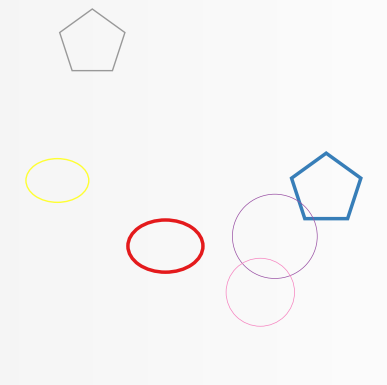[{"shape": "oval", "thickness": 2.5, "radius": 0.48, "center": [0.427, 0.361]}, {"shape": "pentagon", "thickness": 2.5, "radius": 0.47, "center": [0.842, 0.508]}, {"shape": "circle", "thickness": 0.5, "radius": 0.55, "center": [0.709, 0.386]}, {"shape": "oval", "thickness": 1, "radius": 0.41, "center": [0.148, 0.531]}, {"shape": "circle", "thickness": 0.5, "radius": 0.44, "center": [0.672, 0.241]}, {"shape": "pentagon", "thickness": 1, "radius": 0.44, "center": [0.238, 0.888]}]